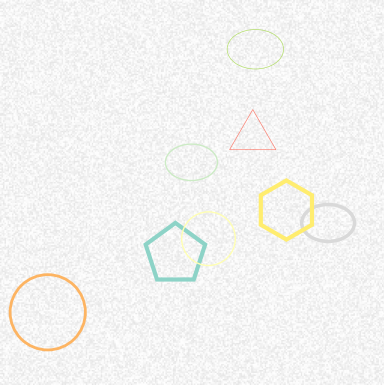[{"shape": "pentagon", "thickness": 3, "radius": 0.41, "center": [0.456, 0.34]}, {"shape": "circle", "thickness": 1, "radius": 0.35, "center": [0.541, 0.38]}, {"shape": "triangle", "thickness": 0.5, "radius": 0.35, "center": [0.656, 0.646]}, {"shape": "circle", "thickness": 2, "radius": 0.49, "center": [0.124, 0.189]}, {"shape": "oval", "thickness": 0.5, "radius": 0.37, "center": [0.663, 0.872]}, {"shape": "oval", "thickness": 2.5, "radius": 0.34, "center": [0.852, 0.421]}, {"shape": "oval", "thickness": 1, "radius": 0.34, "center": [0.497, 0.578]}, {"shape": "hexagon", "thickness": 3, "radius": 0.38, "center": [0.744, 0.455]}]